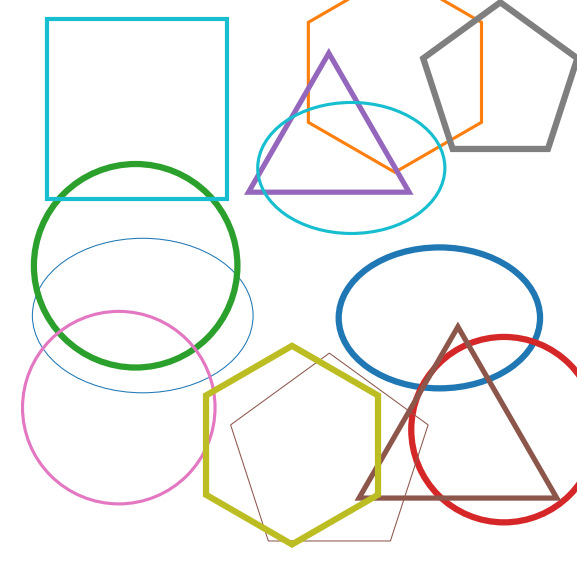[{"shape": "oval", "thickness": 0.5, "radius": 0.96, "center": [0.247, 0.453]}, {"shape": "oval", "thickness": 3, "radius": 0.87, "center": [0.761, 0.449]}, {"shape": "hexagon", "thickness": 1.5, "radius": 0.87, "center": [0.684, 0.874]}, {"shape": "circle", "thickness": 3, "radius": 0.88, "center": [0.235, 0.539]}, {"shape": "circle", "thickness": 3, "radius": 0.8, "center": [0.873, 0.255]}, {"shape": "triangle", "thickness": 2.5, "radius": 0.8, "center": [0.569, 0.747]}, {"shape": "triangle", "thickness": 2.5, "radius": 0.99, "center": [0.793, 0.236]}, {"shape": "pentagon", "thickness": 0.5, "radius": 0.9, "center": [0.57, 0.208]}, {"shape": "circle", "thickness": 1.5, "radius": 0.83, "center": [0.206, 0.293]}, {"shape": "pentagon", "thickness": 3, "radius": 0.7, "center": [0.866, 0.855]}, {"shape": "hexagon", "thickness": 3, "radius": 0.86, "center": [0.506, 0.228]}, {"shape": "square", "thickness": 2, "radius": 0.78, "center": [0.238, 0.81]}, {"shape": "oval", "thickness": 1.5, "radius": 0.81, "center": [0.608, 0.708]}]